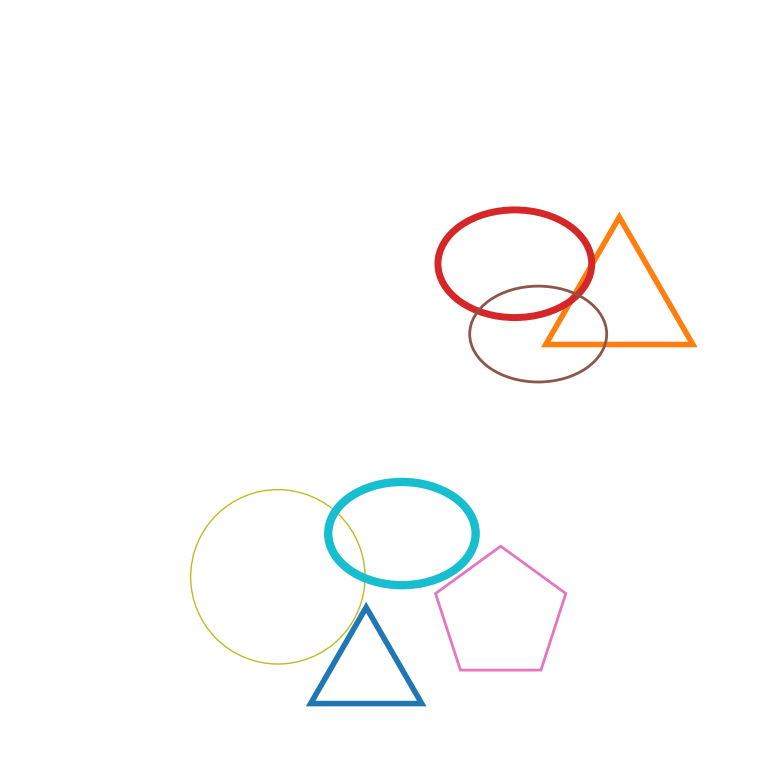[{"shape": "triangle", "thickness": 2, "radius": 0.42, "center": [0.476, 0.128]}, {"shape": "triangle", "thickness": 2, "radius": 0.55, "center": [0.804, 0.608]}, {"shape": "oval", "thickness": 2.5, "radius": 0.5, "center": [0.669, 0.657]}, {"shape": "oval", "thickness": 1, "radius": 0.44, "center": [0.699, 0.566]}, {"shape": "pentagon", "thickness": 1, "radius": 0.44, "center": [0.65, 0.202]}, {"shape": "circle", "thickness": 0.5, "radius": 0.57, "center": [0.361, 0.251]}, {"shape": "oval", "thickness": 3, "radius": 0.48, "center": [0.522, 0.307]}]